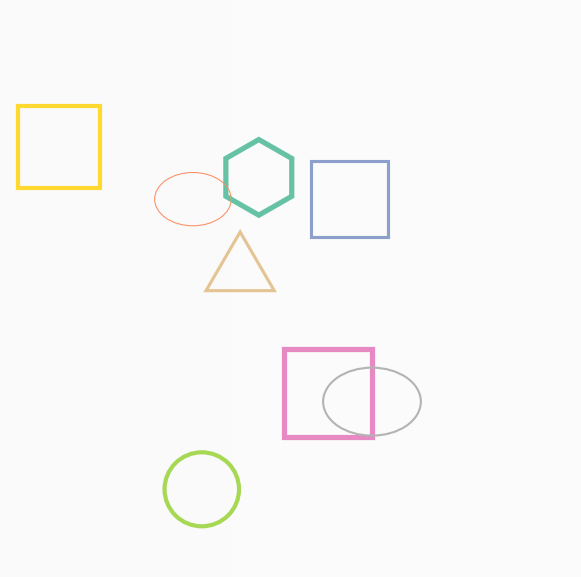[{"shape": "hexagon", "thickness": 2.5, "radius": 0.33, "center": [0.445, 0.692]}, {"shape": "oval", "thickness": 0.5, "radius": 0.33, "center": [0.332, 0.654]}, {"shape": "square", "thickness": 1.5, "radius": 0.33, "center": [0.602, 0.655]}, {"shape": "square", "thickness": 2.5, "radius": 0.38, "center": [0.565, 0.319]}, {"shape": "circle", "thickness": 2, "radius": 0.32, "center": [0.347, 0.152]}, {"shape": "square", "thickness": 2, "radius": 0.35, "center": [0.101, 0.745]}, {"shape": "triangle", "thickness": 1.5, "radius": 0.34, "center": [0.413, 0.53]}, {"shape": "oval", "thickness": 1, "radius": 0.42, "center": [0.64, 0.304]}]